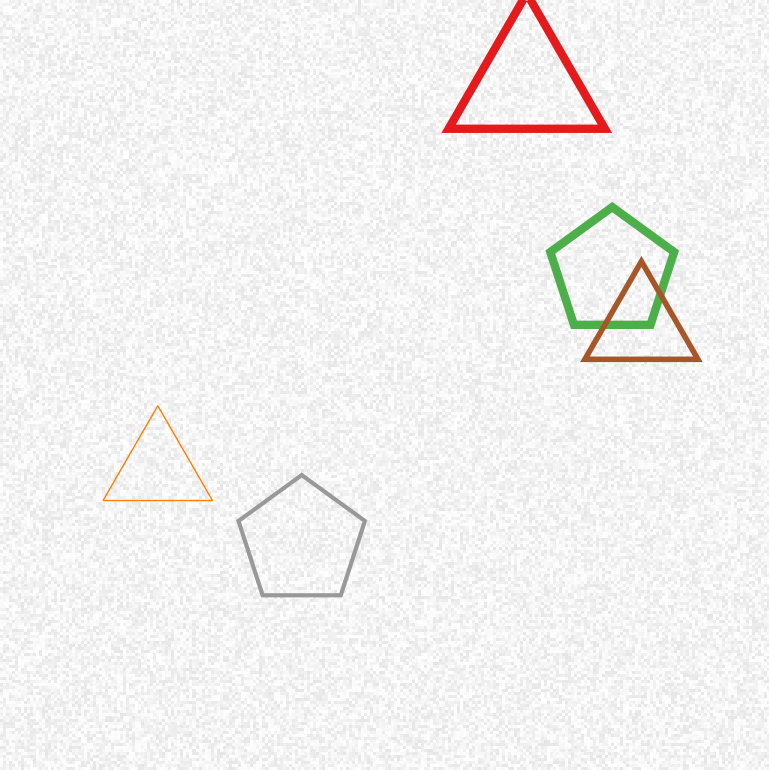[{"shape": "triangle", "thickness": 3, "radius": 0.59, "center": [0.684, 0.891]}, {"shape": "pentagon", "thickness": 3, "radius": 0.42, "center": [0.795, 0.647]}, {"shape": "triangle", "thickness": 0.5, "radius": 0.41, "center": [0.205, 0.391]}, {"shape": "triangle", "thickness": 2, "radius": 0.42, "center": [0.833, 0.576]}, {"shape": "pentagon", "thickness": 1.5, "radius": 0.43, "center": [0.392, 0.297]}]